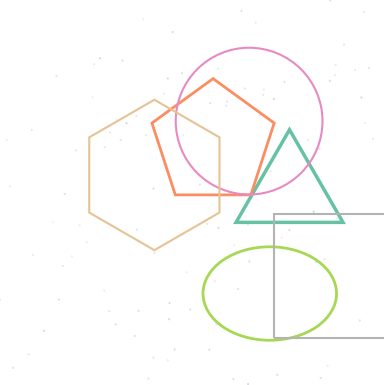[{"shape": "triangle", "thickness": 2.5, "radius": 0.8, "center": [0.752, 0.503]}, {"shape": "pentagon", "thickness": 2, "radius": 0.83, "center": [0.553, 0.629]}, {"shape": "circle", "thickness": 1.5, "radius": 0.95, "center": [0.647, 0.685]}, {"shape": "oval", "thickness": 2, "radius": 0.87, "center": [0.701, 0.238]}, {"shape": "hexagon", "thickness": 1.5, "radius": 0.98, "center": [0.401, 0.546]}, {"shape": "square", "thickness": 1.5, "radius": 0.8, "center": [0.873, 0.283]}]